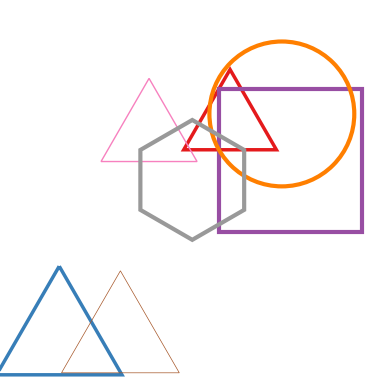[{"shape": "triangle", "thickness": 2.5, "radius": 0.69, "center": [0.598, 0.68]}, {"shape": "triangle", "thickness": 2.5, "radius": 0.94, "center": [0.154, 0.12]}, {"shape": "square", "thickness": 3, "radius": 0.93, "center": [0.755, 0.583]}, {"shape": "circle", "thickness": 3, "radius": 0.94, "center": [0.732, 0.704]}, {"shape": "triangle", "thickness": 0.5, "radius": 0.88, "center": [0.313, 0.12]}, {"shape": "triangle", "thickness": 1, "radius": 0.72, "center": [0.387, 0.652]}, {"shape": "hexagon", "thickness": 3, "radius": 0.78, "center": [0.499, 0.533]}]